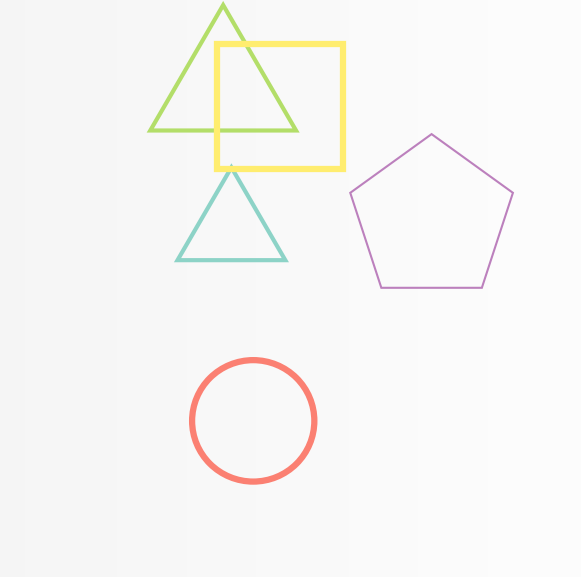[{"shape": "triangle", "thickness": 2, "radius": 0.54, "center": [0.398, 0.602]}, {"shape": "circle", "thickness": 3, "radius": 0.53, "center": [0.436, 0.27]}, {"shape": "triangle", "thickness": 2, "radius": 0.72, "center": [0.384, 0.846]}, {"shape": "pentagon", "thickness": 1, "radius": 0.74, "center": [0.743, 0.62]}, {"shape": "square", "thickness": 3, "radius": 0.54, "center": [0.482, 0.815]}]